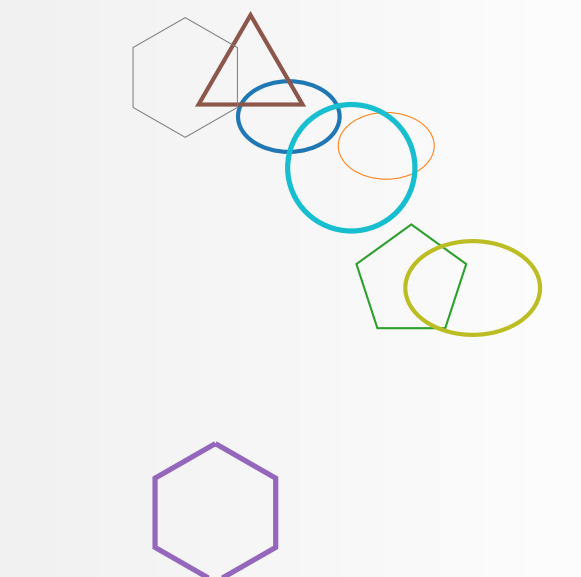[{"shape": "oval", "thickness": 2, "radius": 0.44, "center": [0.497, 0.797]}, {"shape": "oval", "thickness": 0.5, "radius": 0.41, "center": [0.664, 0.747]}, {"shape": "pentagon", "thickness": 1, "radius": 0.5, "center": [0.708, 0.511]}, {"shape": "hexagon", "thickness": 2.5, "radius": 0.6, "center": [0.371, 0.111]}, {"shape": "triangle", "thickness": 2, "radius": 0.52, "center": [0.431, 0.87]}, {"shape": "hexagon", "thickness": 0.5, "radius": 0.52, "center": [0.319, 0.865]}, {"shape": "oval", "thickness": 2, "radius": 0.58, "center": [0.813, 0.5]}, {"shape": "circle", "thickness": 2.5, "radius": 0.55, "center": [0.604, 0.709]}]